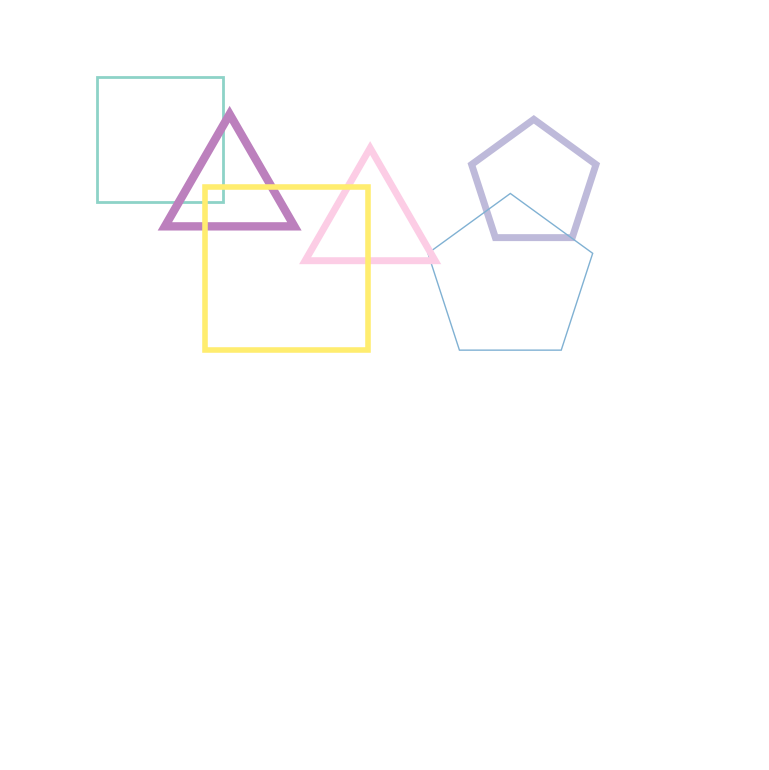[{"shape": "square", "thickness": 1, "radius": 0.41, "center": [0.208, 0.819]}, {"shape": "pentagon", "thickness": 2.5, "radius": 0.42, "center": [0.693, 0.76]}, {"shape": "pentagon", "thickness": 0.5, "radius": 0.56, "center": [0.663, 0.636]}, {"shape": "triangle", "thickness": 2.5, "radius": 0.49, "center": [0.481, 0.71]}, {"shape": "triangle", "thickness": 3, "radius": 0.49, "center": [0.298, 0.755]}, {"shape": "square", "thickness": 2, "radius": 0.53, "center": [0.373, 0.651]}]